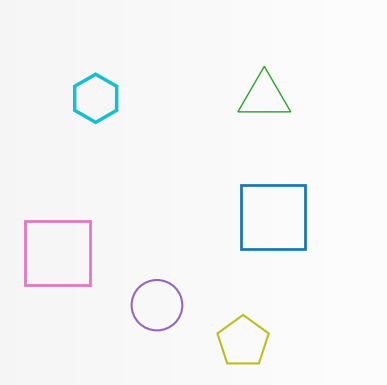[{"shape": "square", "thickness": 2, "radius": 0.42, "center": [0.705, 0.437]}, {"shape": "triangle", "thickness": 1, "radius": 0.39, "center": [0.682, 0.749]}, {"shape": "circle", "thickness": 1.5, "radius": 0.33, "center": [0.405, 0.207]}, {"shape": "square", "thickness": 2, "radius": 0.42, "center": [0.148, 0.344]}, {"shape": "pentagon", "thickness": 1.5, "radius": 0.35, "center": [0.627, 0.112]}, {"shape": "hexagon", "thickness": 2.5, "radius": 0.31, "center": [0.247, 0.745]}]